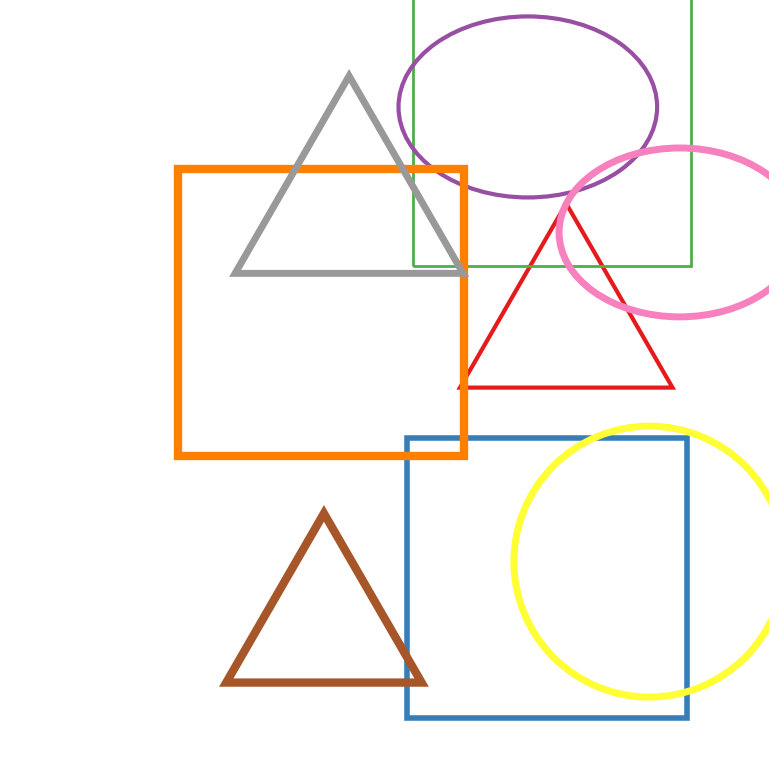[{"shape": "triangle", "thickness": 1.5, "radius": 0.8, "center": [0.735, 0.576]}, {"shape": "square", "thickness": 2, "radius": 0.91, "center": [0.71, 0.249]}, {"shape": "square", "thickness": 1, "radius": 0.9, "center": [0.717, 0.835]}, {"shape": "oval", "thickness": 1.5, "radius": 0.84, "center": [0.685, 0.861]}, {"shape": "square", "thickness": 3, "radius": 0.93, "center": [0.417, 0.594]}, {"shape": "circle", "thickness": 2.5, "radius": 0.88, "center": [0.843, 0.271]}, {"shape": "triangle", "thickness": 3, "radius": 0.73, "center": [0.421, 0.187]}, {"shape": "oval", "thickness": 2.5, "radius": 0.78, "center": [0.883, 0.698]}, {"shape": "triangle", "thickness": 2.5, "radius": 0.85, "center": [0.453, 0.73]}]